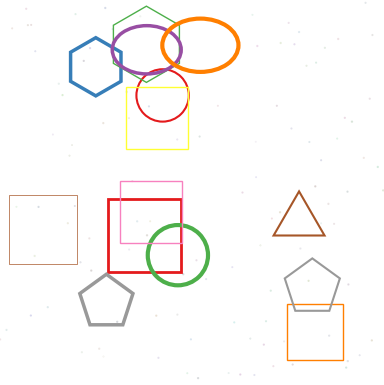[{"shape": "square", "thickness": 2, "radius": 0.47, "center": [0.376, 0.389]}, {"shape": "circle", "thickness": 1.5, "radius": 0.34, "center": [0.422, 0.752]}, {"shape": "hexagon", "thickness": 2.5, "radius": 0.38, "center": [0.249, 0.827]}, {"shape": "hexagon", "thickness": 1, "radius": 0.49, "center": [0.38, 0.885]}, {"shape": "circle", "thickness": 3, "radius": 0.39, "center": [0.462, 0.337]}, {"shape": "oval", "thickness": 2.5, "radius": 0.45, "center": [0.381, 0.871]}, {"shape": "oval", "thickness": 3, "radius": 0.49, "center": [0.52, 0.882]}, {"shape": "square", "thickness": 1, "radius": 0.37, "center": [0.818, 0.138]}, {"shape": "square", "thickness": 1, "radius": 0.4, "center": [0.408, 0.694]}, {"shape": "triangle", "thickness": 1.5, "radius": 0.38, "center": [0.777, 0.426]}, {"shape": "square", "thickness": 0.5, "radius": 0.45, "center": [0.112, 0.404]}, {"shape": "square", "thickness": 1, "radius": 0.4, "center": [0.393, 0.45]}, {"shape": "pentagon", "thickness": 2.5, "radius": 0.36, "center": [0.276, 0.215]}, {"shape": "pentagon", "thickness": 1.5, "radius": 0.38, "center": [0.811, 0.254]}]